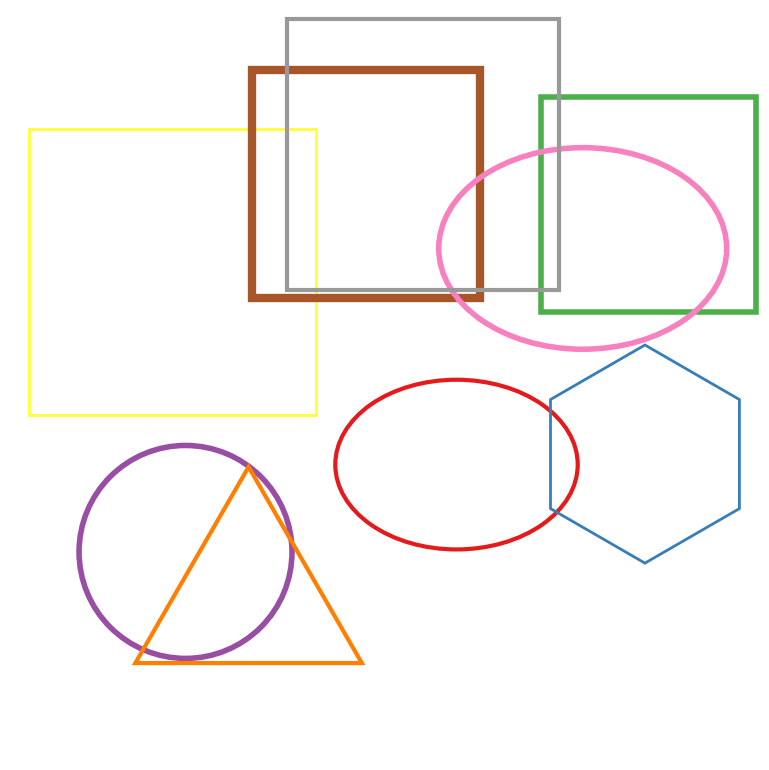[{"shape": "oval", "thickness": 1.5, "radius": 0.79, "center": [0.593, 0.397]}, {"shape": "hexagon", "thickness": 1, "radius": 0.71, "center": [0.838, 0.41]}, {"shape": "square", "thickness": 2, "radius": 0.7, "center": [0.842, 0.735]}, {"shape": "circle", "thickness": 2, "radius": 0.69, "center": [0.241, 0.283]}, {"shape": "triangle", "thickness": 1.5, "radius": 0.85, "center": [0.323, 0.224]}, {"shape": "square", "thickness": 1, "radius": 0.93, "center": [0.224, 0.647]}, {"shape": "square", "thickness": 3, "radius": 0.74, "center": [0.475, 0.761]}, {"shape": "oval", "thickness": 2, "radius": 0.93, "center": [0.757, 0.677]}, {"shape": "square", "thickness": 1.5, "radius": 0.88, "center": [0.55, 0.799]}]